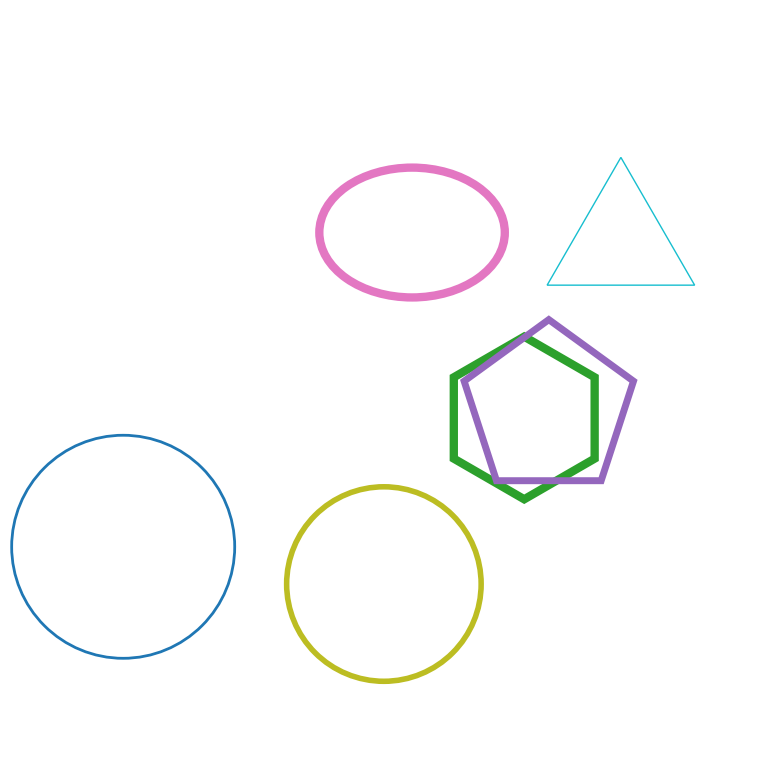[{"shape": "circle", "thickness": 1, "radius": 0.72, "center": [0.16, 0.29]}, {"shape": "hexagon", "thickness": 3, "radius": 0.53, "center": [0.681, 0.457]}, {"shape": "pentagon", "thickness": 2.5, "radius": 0.58, "center": [0.713, 0.469]}, {"shape": "oval", "thickness": 3, "radius": 0.6, "center": [0.535, 0.698]}, {"shape": "circle", "thickness": 2, "radius": 0.63, "center": [0.499, 0.242]}, {"shape": "triangle", "thickness": 0.5, "radius": 0.55, "center": [0.806, 0.685]}]